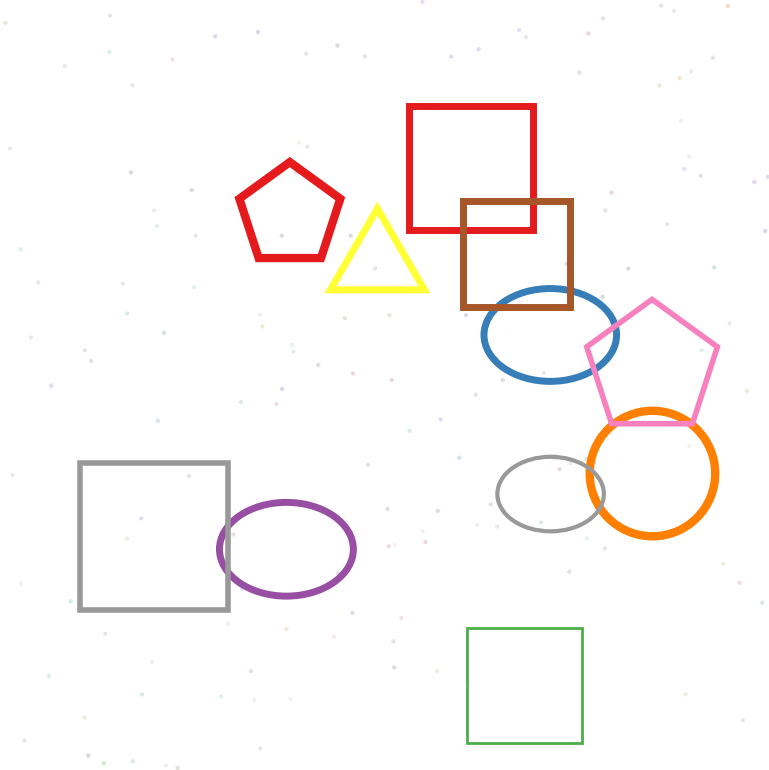[{"shape": "square", "thickness": 2.5, "radius": 0.41, "center": [0.612, 0.782]}, {"shape": "pentagon", "thickness": 3, "radius": 0.34, "center": [0.376, 0.721]}, {"shape": "oval", "thickness": 2.5, "radius": 0.43, "center": [0.715, 0.565]}, {"shape": "square", "thickness": 1, "radius": 0.37, "center": [0.681, 0.11]}, {"shape": "oval", "thickness": 2.5, "radius": 0.43, "center": [0.372, 0.287]}, {"shape": "circle", "thickness": 3, "radius": 0.41, "center": [0.847, 0.385]}, {"shape": "triangle", "thickness": 2.5, "radius": 0.35, "center": [0.49, 0.659]}, {"shape": "square", "thickness": 2.5, "radius": 0.35, "center": [0.671, 0.67]}, {"shape": "pentagon", "thickness": 2, "radius": 0.45, "center": [0.847, 0.522]}, {"shape": "square", "thickness": 2, "radius": 0.48, "center": [0.2, 0.304]}, {"shape": "oval", "thickness": 1.5, "radius": 0.35, "center": [0.715, 0.358]}]